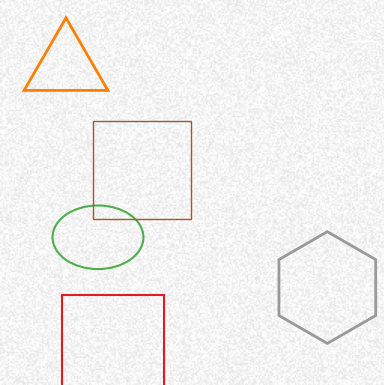[{"shape": "square", "thickness": 1.5, "radius": 0.66, "center": [0.293, 0.102]}, {"shape": "oval", "thickness": 1.5, "radius": 0.59, "center": [0.254, 0.384]}, {"shape": "triangle", "thickness": 2, "radius": 0.63, "center": [0.171, 0.828]}, {"shape": "square", "thickness": 1, "radius": 0.64, "center": [0.368, 0.558]}, {"shape": "hexagon", "thickness": 2, "radius": 0.73, "center": [0.85, 0.253]}]